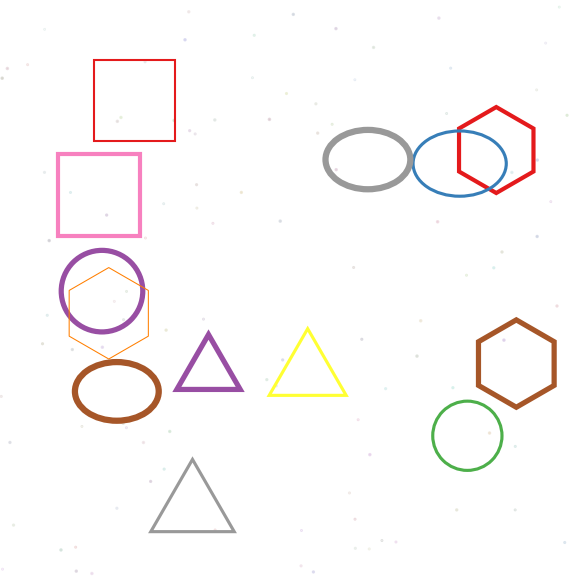[{"shape": "square", "thickness": 1, "radius": 0.35, "center": [0.233, 0.825]}, {"shape": "hexagon", "thickness": 2, "radius": 0.37, "center": [0.859, 0.739]}, {"shape": "oval", "thickness": 1.5, "radius": 0.4, "center": [0.796, 0.716]}, {"shape": "circle", "thickness": 1.5, "radius": 0.3, "center": [0.809, 0.245]}, {"shape": "triangle", "thickness": 2.5, "radius": 0.32, "center": [0.361, 0.356]}, {"shape": "circle", "thickness": 2.5, "radius": 0.35, "center": [0.177, 0.495]}, {"shape": "hexagon", "thickness": 0.5, "radius": 0.4, "center": [0.188, 0.457]}, {"shape": "triangle", "thickness": 1.5, "radius": 0.38, "center": [0.533, 0.353]}, {"shape": "hexagon", "thickness": 2.5, "radius": 0.38, "center": [0.894, 0.37]}, {"shape": "oval", "thickness": 3, "radius": 0.36, "center": [0.202, 0.321]}, {"shape": "square", "thickness": 2, "radius": 0.35, "center": [0.172, 0.661]}, {"shape": "triangle", "thickness": 1.5, "radius": 0.42, "center": [0.333, 0.12]}, {"shape": "oval", "thickness": 3, "radius": 0.37, "center": [0.637, 0.723]}]